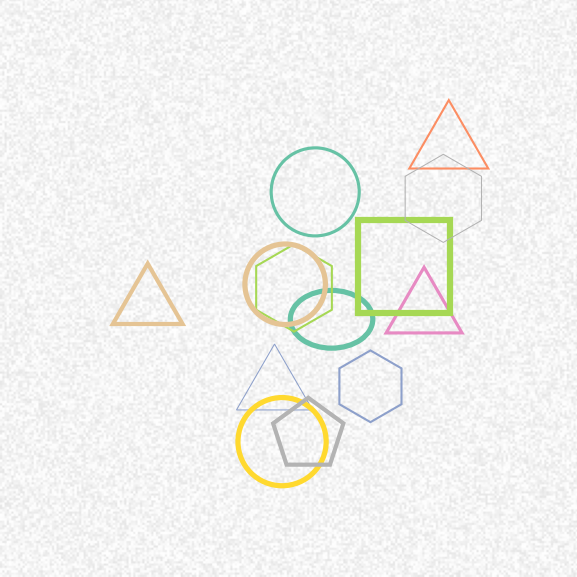[{"shape": "oval", "thickness": 2.5, "radius": 0.36, "center": [0.574, 0.446]}, {"shape": "circle", "thickness": 1.5, "radius": 0.38, "center": [0.546, 0.667]}, {"shape": "triangle", "thickness": 1, "radius": 0.39, "center": [0.777, 0.747]}, {"shape": "triangle", "thickness": 0.5, "radius": 0.38, "center": [0.475, 0.327]}, {"shape": "hexagon", "thickness": 1, "radius": 0.31, "center": [0.641, 0.33]}, {"shape": "triangle", "thickness": 1.5, "radius": 0.38, "center": [0.734, 0.461]}, {"shape": "hexagon", "thickness": 1, "radius": 0.38, "center": [0.509, 0.501]}, {"shape": "square", "thickness": 3, "radius": 0.4, "center": [0.699, 0.538]}, {"shape": "circle", "thickness": 2.5, "radius": 0.38, "center": [0.488, 0.234]}, {"shape": "triangle", "thickness": 2, "radius": 0.35, "center": [0.256, 0.473]}, {"shape": "circle", "thickness": 2.5, "radius": 0.35, "center": [0.494, 0.507]}, {"shape": "hexagon", "thickness": 0.5, "radius": 0.38, "center": [0.768, 0.656]}, {"shape": "pentagon", "thickness": 2, "radius": 0.32, "center": [0.534, 0.246]}]